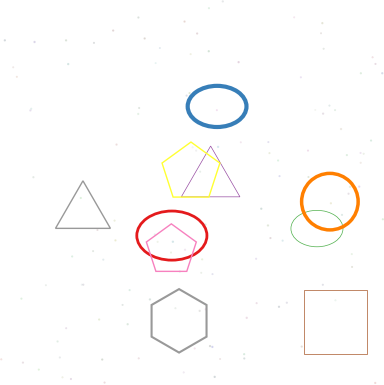[{"shape": "oval", "thickness": 2, "radius": 0.46, "center": [0.446, 0.388]}, {"shape": "oval", "thickness": 3, "radius": 0.38, "center": [0.564, 0.724]}, {"shape": "oval", "thickness": 0.5, "radius": 0.34, "center": [0.823, 0.406]}, {"shape": "triangle", "thickness": 0.5, "radius": 0.44, "center": [0.547, 0.533]}, {"shape": "circle", "thickness": 2.5, "radius": 0.37, "center": [0.857, 0.476]}, {"shape": "pentagon", "thickness": 1, "radius": 0.4, "center": [0.496, 0.552]}, {"shape": "square", "thickness": 0.5, "radius": 0.41, "center": [0.872, 0.164]}, {"shape": "pentagon", "thickness": 1, "radius": 0.34, "center": [0.445, 0.35]}, {"shape": "hexagon", "thickness": 1.5, "radius": 0.41, "center": [0.465, 0.167]}, {"shape": "triangle", "thickness": 1, "radius": 0.41, "center": [0.215, 0.448]}]